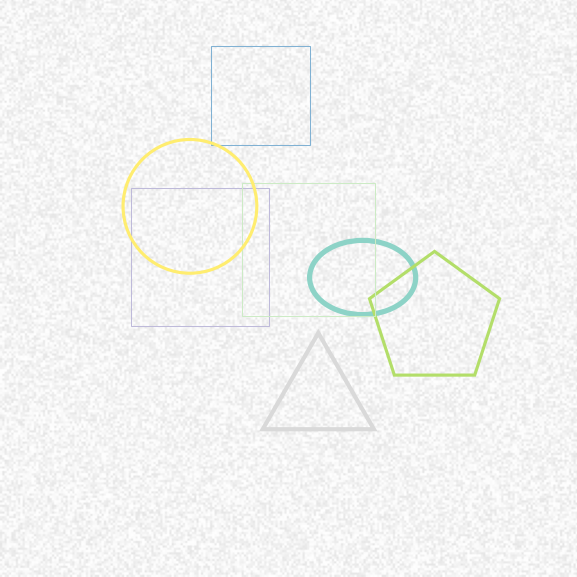[{"shape": "oval", "thickness": 2.5, "radius": 0.46, "center": [0.628, 0.519]}, {"shape": "square", "thickness": 0.5, "radius": 0.6, "center": [0.347, 0.554]}, {"shape": "square", "thickness": 0.5, "radius": 0.43, "center": [0.451, 0.833]}, {"shape": "pentagon", "thickness": 1.5, "radius": 0.59, "center": [0.752, 0.445]}, {"shape": "triangle", "thickness": 2, "radius": 0.56, "center": [0.551, 0.311]}, {"shape": "square", "thickness": 0.5, "radius": 0.57, "center": [0.534, 0.567]}, {"shape": "circle", "thickness": 1.5, "radius": 0.58, "center": [0.329, 0.642]}]